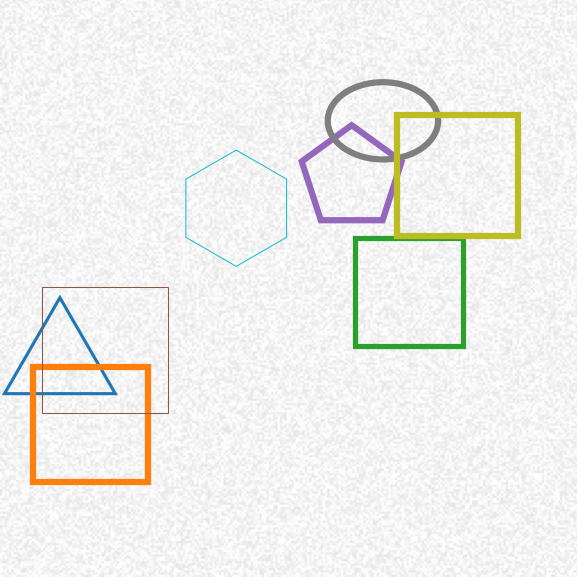[{"shape": "triangle", "thickness": 1.5, "radius": 0.55, "center": [0.104, 0.373]}, {"shape": "square", "thickness": 3, "radius": 0.5, "center": [0.157, 0.264]}, {"shape": "square", "thickness": 2.5, "radius": 0.47, "center": [0.708, 0.493]}, {"shape": "pentagon", "thickness": 3, "radius": 0.45, "center": [0.609, 0.691]}, {"shape": "square", "thickness": 0.5, "radius": 0.54, "center": [0.182, 0.393]}, {"shape": "oval", "thickness": 3, "radius": 0.48, "center": [0.663, 0.79]}, {"shape": "square", "thickness": 3, "radius": 0.52, "center": [0.793, 0.695]}, {"shape": "hexagon", "thickness": 0.5, "radius": 0.5, "center": [0.409, 0.639]}]